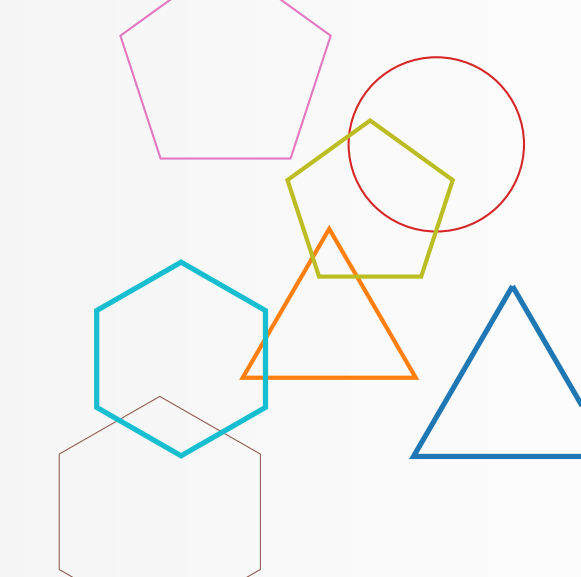[{"shape": "triangle", "thickness": 2.5, "radius": 0.98, "center": [0.882, 0.307]}, {"shape": "triangle", "thickness": 2, "radius": 0.86, "center": [0.566, 0.431]}, {"shape": "circle", "thickness": 1, "radius": 0.75, "center": [0.751, 0.749]}, {"shape": "hexagon", "thickness": 0.5, "radius": 1.0, "center": [0.275, 0.113]}, {"shape": "pentagon", "thickness": 1, "radius": 0.95, "center": [0.388, 0.879]}, {"shape": "pentagon", "thickness": 2, "radius": 0.75, "center": [0.637, 0.641]}, {"shape": "hexagon", "thickness": 2.5, "radius": 0.84, "center": [0.312, 0.378]}]